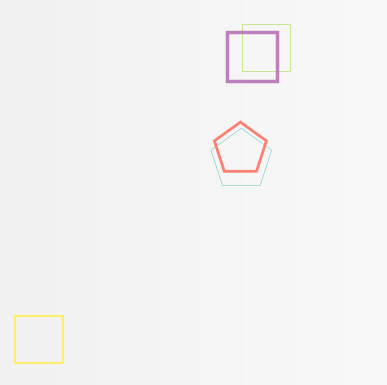[{"shape": "pentagon", "thickness": 0.5, "radius": 0.41, "center": [0.623, 0.585]}, {"shape": "pentagon", "thickness": 2, "radius": 0.35, "center": [0.62, 0.612]}, {"shape": "square", "thickness": 0.5, "radius": 0.31, "center": [0.686, 0.877]}, {"shape": "square", "thickness": 2.5, "radius": 0.32, "center": [0.65, 0.853]}, {"shape": "square", "thickness": 1.5, "radius": 0.31, "center": [0.1, 0.119]}]